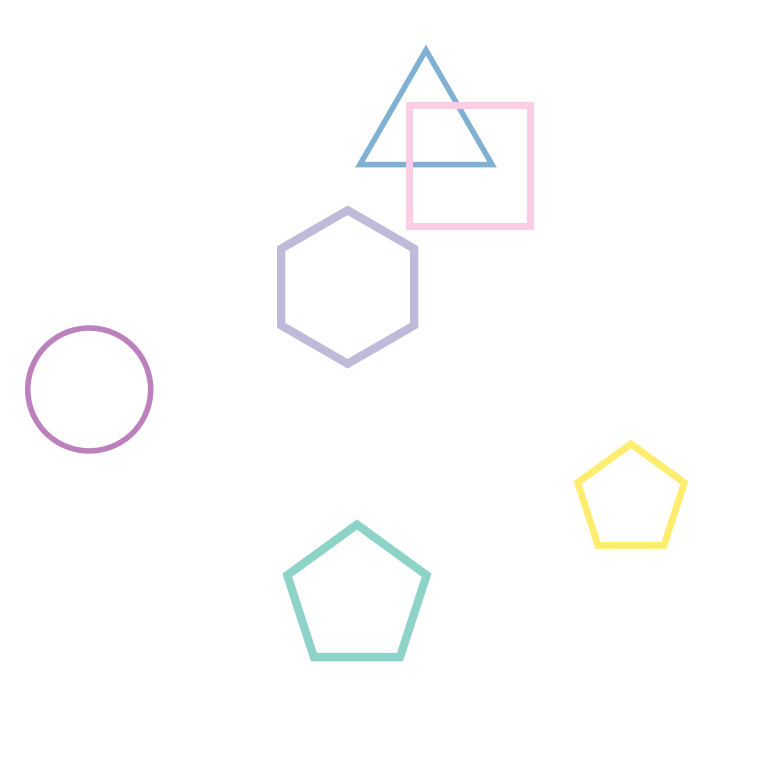[{"shape": "pentagon", "thickness": 3, "radius": 0.48, "center": [0.464, 0.224]}, {"shape": "hexagon", "thickness": 3, "radius": 0.5, "center": [0.452, 0.627]}, {"shape": "triangle", "thickness": 2, "radius": 0.5, "center": [0.553, 0.836]}, {"shape": "square", "thickness": 2.5, "radius": 0.39, "center": [0.61, 0.785]}, {"shape": "circle", "thickness": 2, "radius": 0.4, "center": [0.116, 0.494]}, {"shape": "pentagon", "thickness": 2.5, "radius": 0.36, "center": [0.819, 0.351]}]